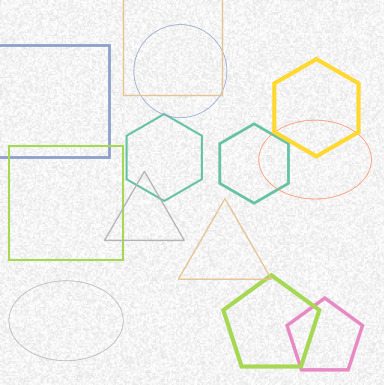[{"shape": "hexagon", "thickness": 1.5, "radius": 0.56, "center": [0.427, 0.591]}, {"shape": "hexagon", "thickness": 2, "radius": 0.52, "center": [0.66, 0.575]}, {"shape": "oval", "thickness": 0.5, "radius": 0.73, "center": [0.818, 0.585]}, {"shape": "square", "thickness": 2, "radius": 0.73, "center": [0.137, 0.738]}, {"shape": "circle", "thickness": 0.5, "radius": 0.6, "center": [0.469, 0.815]}, {"shape": "pentagon", "thickness": 2.5, "radius": 0.52, "center": [0.844, 0.123]}, {"shape": "pentagon", "thickness": 3, "radius": 0.66, "center": [0.705, 0.154]}, {"shape": "square", "thickness": 1.5, "radius": 0.74, "center": [0.172, 0.472]}, {"shape": "hexagon", "thickness": 3, "radius": 0.63, "center": [0.822, 0.72]}, {"shape": "triangle", "thickness": 1, "radius": 0.7, "center": [0.584, 0.345]}, {"shape": "square", "thickness": 1, "radius": 0.65, "center": [0.448, 0.882]}, {"shape": "triangle", "thickness": 1, "radius": 0.6, "center": [0.375, 0.435]}, {"shape": "oval", "thickness": 0.5, "radius": 0.74, "center": [0.172, 0.167]}]